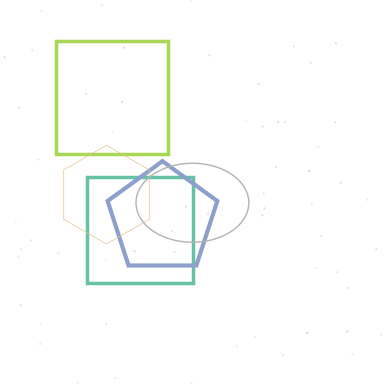[{"shape": "square", "thickness": 2.5, "radius": 0.69, "center": [0.363, 0.403]}, {"shape": "pentagon", "thickness": 3, "radius": 0.75, "center": [0.422, 0.432]}, {"shape": "square", "thickness": 2.5, "radius": 0.73, "center": [0.291, 0.747]}, {"shape": "hexagon", "thickness": 0.5, "radius": 0.64, "center": [0.277, 0.495]}, {"shape": "oval", "thickness": 1, "radius": 0.73, "center": [0.5, 0.473]}]